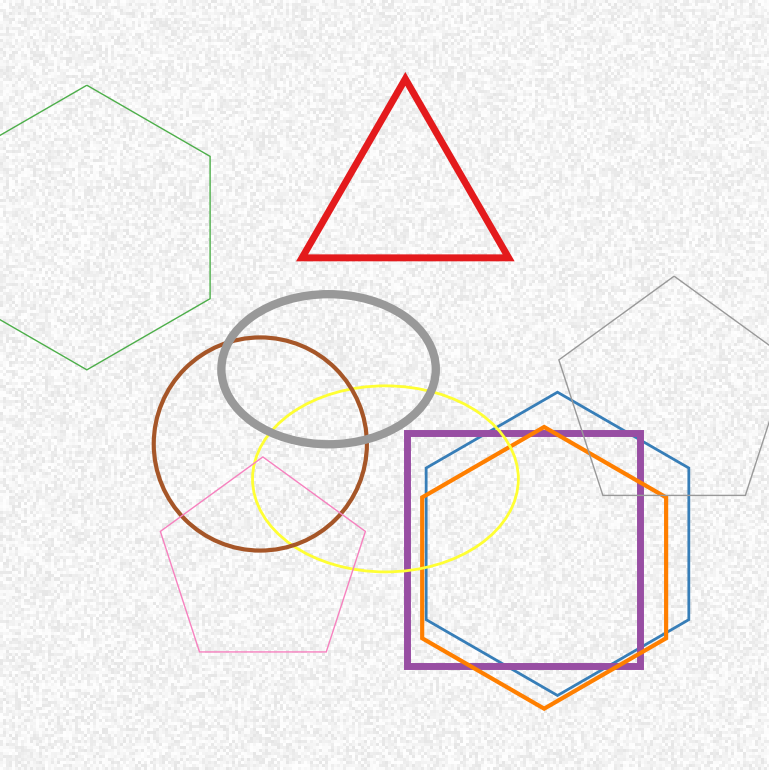[{"shape": "triangle", "thickness": 2.5, "radius": 0.77, "center": [0.526, 0.743]}, {"shape": "hexagon", "thickness": 1, "radius": 0.98, "center": [0.724, 0.294]}, {"shape": "hexagon", "thickness": 0.5, "radius": 0.92, "center": [0.113, 0.705]}, {"shape": "square", "thickness": 2.5, "radius": 0.76, "center": [0.68, 0.287]}, {"shape": "hexagon", "thickness": 1.5, "radius": 0.91, "center": [0.707, 0.263]}, {"shape": "oval", "thickness": 1, "radius": 0.86, "center": [0.501, 0.378]}, {"shape": "circle", "thickness": 1.5, "radius": 0.69, "center": [0.338, 0.423]}, {"shape": "pentagon", "thickness": 0.5, "radius": 0.7, "center": [0.341, 0.267]}, {"shape": "oval", "thickness": 3, "radius": 0.7, "center": [0.427, 0.52]}, {"shape": "pentagon", "thickness": 0.5, "radius": 0.79, "center": [0.875, 0.484]}]